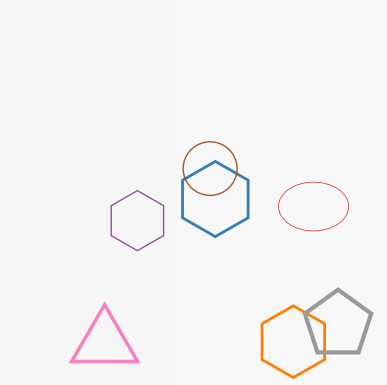[{"shape": "oval", "thickness": 0.5, "radius": 0.45, "center": [0.809, 0.464]}, {"shape": "hexagon", "thickness": 2, "radius": 0.49, "center": [0.556, 0.483]}, {"shape": "hexagon", "thickness": 1, "radius": 0.39, "center": [0.355, 0.427]}, {"shape": "hexagon", "thickness": 2, "radius": 0.47, "center": [0.757, 0.113]}, {"shape": "circle", "thickness": 1, "radius": 0.35, "center": [0.542, 0.562]}, {"shape": "triangle", "thickness": 2.5, "radius": 0.49, "center": [0.27, 0.11]}, {"shape": "pentagon", "thickness": 3, "radius": 0.45, "center": [0.872, 0.157]}]